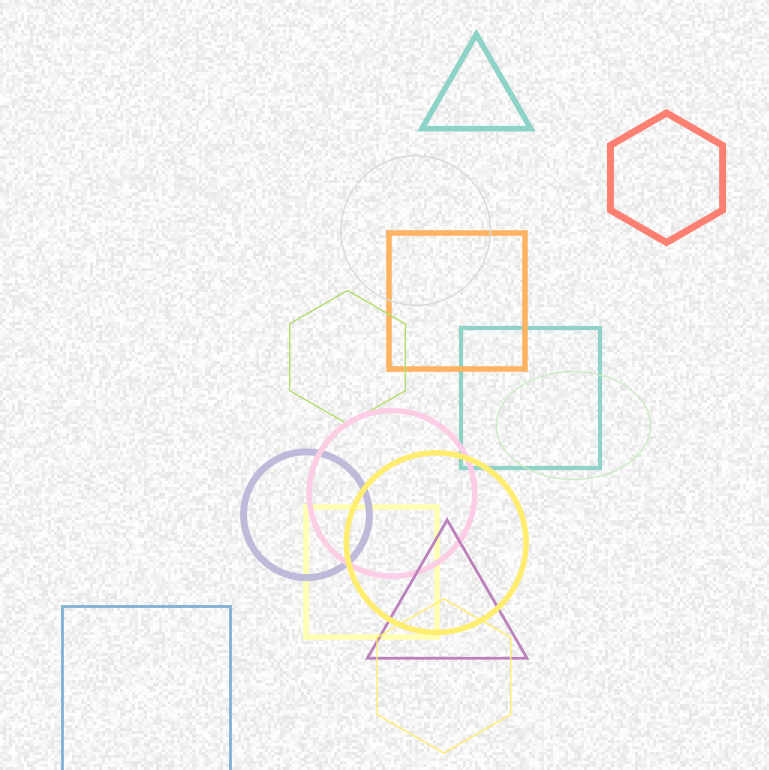[{"shape": "triangle", "thickness": 2, "radius": 0.41, "center": [0.619, 0.874]}, {"shape": "square", "thickness": 1.5, "radius": 0.45, "center": [0.689, 0.483]}, {"shape": "square", "thickness": 2, "radius": 0.42, "center": [0.482, 0.257]}, {"shape": "circle", "thickness": 2.5, "radius": 0.41, "center": [0.398, 0.332]}, {"shape": "hexagon", "thickness": 2.5, "radius": 0.42, "center": [0.866, 0.769]}, {"shape": "square", "thickness": 1, "radius": 0.54, "center": [0.19, 0.104]}, {"shape": "square", "thickness": 2, "radius": 0.44, "center": [0.593, 0.61]}, {"shape": "hexagon", "thickness": 0.5, "radius": 0.43, "center": [0.451, 0.536]}, {"shape": "circle", "thickness": 2, "radius": 0.54, "center": [0.509, 0.359]}, {"shape": "circle", "thickness": 0.5, "radius": 0.49, "center": [0.54, 0.701]}, {"shape": "triangle", "thickness": 1, "radius": 0.6, "center": [0.581, 0.205]}, {"shape": "oval", "thickness": 0.5, "radius": 0.5, "center": [0.745, 0.447]}, {"shape": "circle", "thickness": 2, "radius": 0.58, "center": [0.567, 0.295]}, {"shape": "hexagon", "thickness": 0.5, "radius": 0.5, "center": [0.576, 0.122]}]